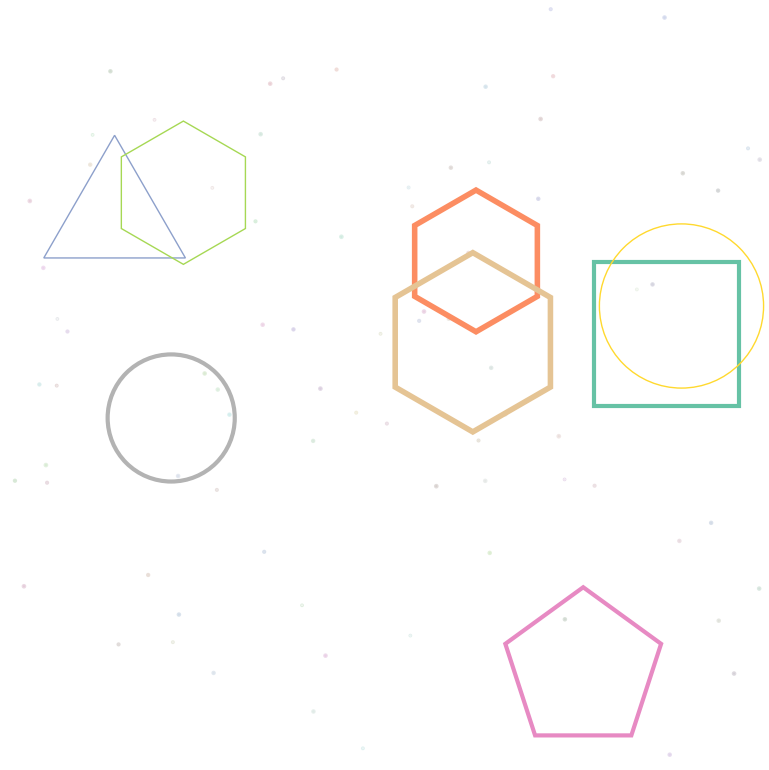[{"shape": "square", "thickness": 1.5, "radius": 0.47, "center": [0.866, 0.566]}, {"shape": "hexagon", "thickness": 2, "radius": 0.46, "center": [0.618, 0.661]}, {"shape": "triangle", "thickness": 0.5, "radius": 0.53, "center": [0.149, 0.718]}, {"shape": "pentagon", "thickness": 1.5, "radius": 0.53, "center": [0.757, 0.131]}, {"shape": "hexagon", "thickness": 0.5, "radius": 0.47, "center": [0.238, 0.75]}, {"shape": "circle", "thickness": 0.5, "radius": 0.53, "center": [0.885, 0.603]}, {"shape": "hexagon", "thickness": 2, "radius": 0.58, "center": [0.614, 0.555]}, {"shape": "circle", "thickness": 1.5, "radius": 0.41, "center": [0.222, 0.457]}]